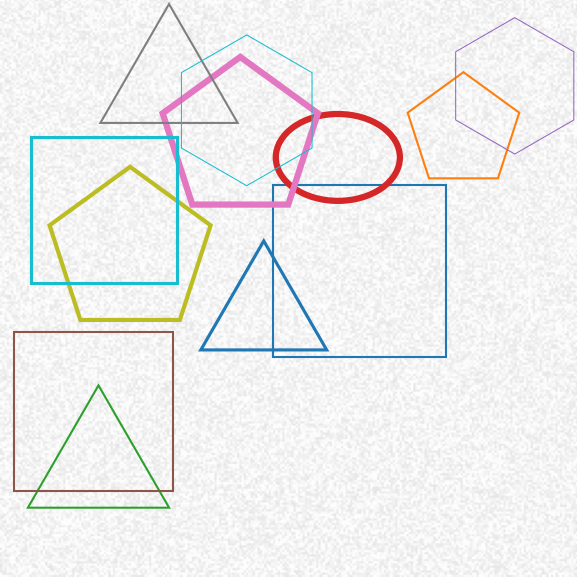[{"shape": "square", "thickness": 1, "radius": 0.75, "center": [0.623, 0.53]}, {"shape": "triangle", "thickness": 1.5, "radius": 0.63, "center": [0.457, 0.456]}, {"shape": "pentagon", "thickness": 1, "radius": 0.51, "center": [0.803, 0.773]}, {"shape": "triangle", "thickness": 1, "radius": 0.71, "center": [0.171, 0.191]}, {"shape": "oval", "thickness": 3, "radius": 0.54, "center": [0.585, 0.727]}, {"shape": "hexagon", "thickness": 0.5, "radius": 0.59, "center": [0.891, 0.85]}, {"shape": "square", "thickness": 1, "radius": 0.69, "center": [0.161, 0.287]}, {"shape": "pentagon", "thickness": 3, "radius": 0.71, "center": [0.416, 0.759]}, {"shape": "triangle", "thickness": 1, "radius": 0.69, "center": [0.293, 0.855]}, {"shape": "pentagon", "thickness": 2, "radius": 0.73, "center": [0.225, 0.564]}, {"shape": "hexagon", "thickness": 0.5, "radius": 0.65, "center": [0.427, 0.808]}, {"shape": "square", "thickness": 1.5, "radius": 0.63, "center": [0.18, 0.636]}]